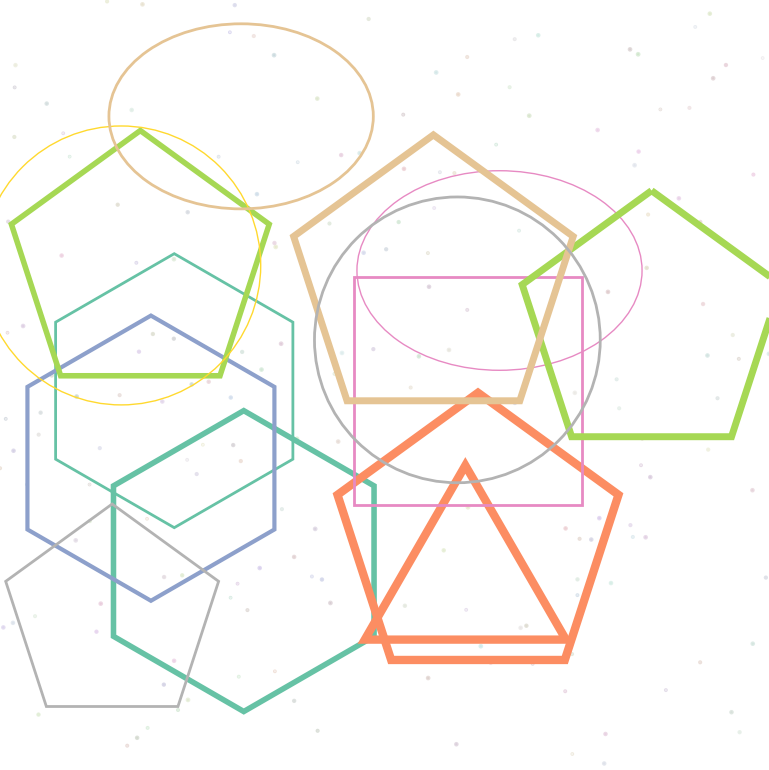[{"shape": "hexagon", "thickness": 2, "radius": 0.98, "center": [0.317, 0.271]}, {"shape": "hexagon", "thickness": 1, "radius": 0.89, "center": [0.226, 0.493]}, {"shape": "triangle", "thickness": 3, "radius": 0.75, "center": [0.604, 0.245]}, {"shape": "pentagon", "thickness": 3, "radius": 0.96, "center": [0.621, 0.298]}, {"shape": "hexagon", "thickness": 1.5, "radius": 0.93, "center": [0.196, 0.405]}, {"shape": "oval", "thickness": 0.5, "radius": 0.93, "center": [0.649, 0.649]}, {"shape": "square", "thickness": 1, "radius": 0.74, "center": [0.608, 0.492]}, {"shape": "pentagon", "thickness": 2, "radius": 0.88, "center": [0.182, 0.654]}, {"shape": "pentagon", "thickness": 2.5, "radius": 0.88, "center": [0.846, 0.576]}, {"shape": "circle", "thickness": 0.5, "radius": 0.91, "center": [0.157, 0.655]}, {"shape": "oval", "thickness": 1, "radius": 0.86, "center": [0.313, 0.849]}, {"shape": "pentagon", "thickness": 2.5, "radius": 0.95, "center": [0.563, 0.634]}, {"shape": "circle", "thickness": 1, "radius": 0.93, "center": [0.594, 0.559]}, {"shape": "pentagon", "thickness": 1, "radius": 0.73, "center": [0.146, 0.2]}]